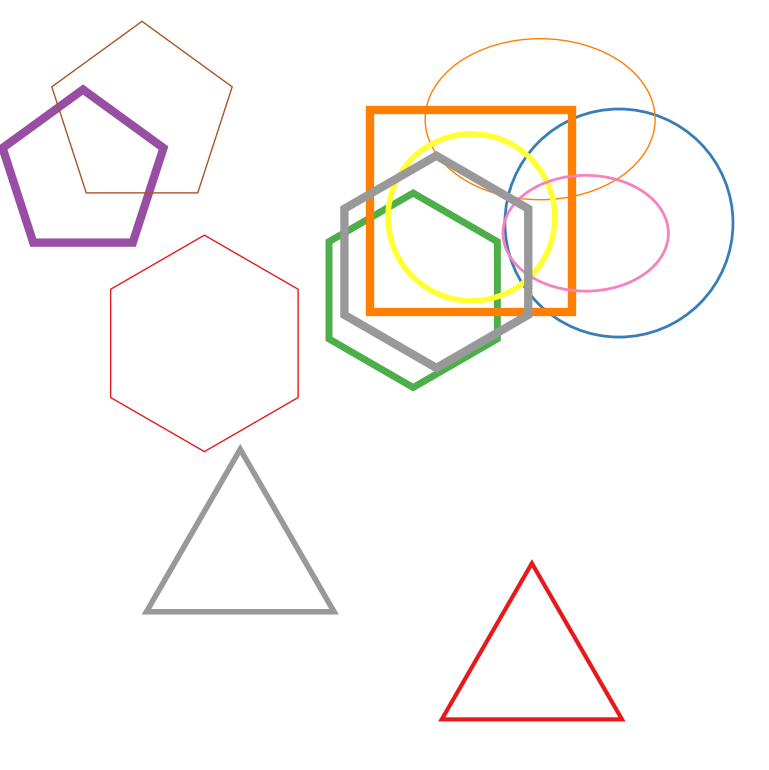[{"shape": "triangle", "thickness": 1.5, "radius": 0.68, "center": [0.691, 0.133]}, {"shape": "hexagon", "thickness": 0.5, "radius": 0.7, "center": [0.265, 0.554]}, {"shape": "circle", "thickness": 1, "radius": 0.74, "center": [0.804, 0.71]}, {"shape": "hexagon", "thickness": 2.5, "radius": 0.63, "center": [0.537, 0.623]}, {"shape": "pentagon", "thickness": 3, "radius": 0.55, "center": [0.108, 0.774]}, {"shape": "oval", "thickness": 0.5, "radius": 0.75, "center": [0.701, 0.845]}, {"shape": "square", "thickness": 3, "radius": 0.66, "center": [0.612, 0.726]}, {"shape": "circle", "thickness": 2, "radius": 0.54, "center": [0.612, 0.718]}, {"shape": "pentagon", "thickness": 0.5, "radius": 0.62, "center": [0.184, 0.849]}, {"shape": "oval", "thickness": 1, "radius": 0.54, "center": [0.761, 0.697]}, {"shape": "hexagon", "thickness": 3, "radius": 0.69, "center": [0.567, 0.66]}, {"shape": "triangle", "thickness": 2, "radius": 0.7, "center": [0.312, 0.276]}]